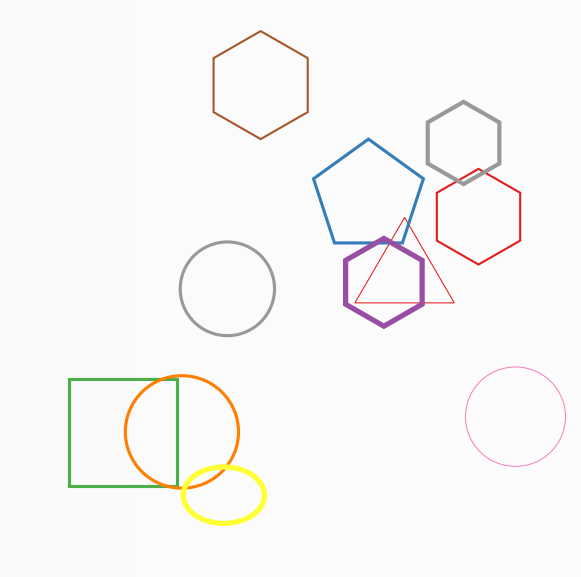[{"shape": "triangle", "thickness": 0.5, "radius": 0.49, "center": [0.696, 0.524]}, {"shape": "hexagon", "thickness": 1, "radius": 0.41, "center": [0.823, 0.624]}, {"shape": "pentagon", "thickness": 1.5, "radius": 0.5, "center": [0.634, 0.659]}, {"shape": "square", "thickness": 1.5, "radius": 0.47, "center": [0.212, 0.25]}, {"shape": "hexagon", "thickness": 2.5, "radius": 0.38, "center": [0.66, 0.51]}, {"shape": "circle", "thickness": 1.5, "radius": 0.49, "center": [0.313, 0.251]}, {"shape": "oval", "thickness": 2.5, "radius": 0.35, "center": [0.385, 0.142]}, {"shape": "hexagon", "thickness": 1, "radius": 0.47, "center": [0.448, 0.852]}, {"shape": "circle", "thickness": 0.5, "radius": 0.43, "center": [0.887, 0.278]}, {"shape": "circle", "thickness": 1.5, "radius": 0.41, "center": [0.391, 0.499]}, {"shape": "hexagon", "thickness": 2, "radius": 0.36, "center": [0.797, 0.752]}]